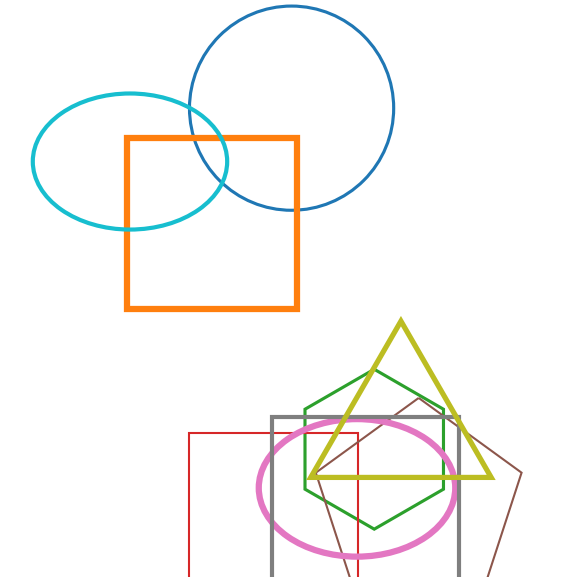[{"shape": "circle", "thickness": 1.5, "radius": 0.88, "center": [0.505, 0.812]}, {"shape": "square", "thickness": 3, "radius": 0.74, "center": [0.367, 0.612]}, {"shape": "hexagon", "thickness": 1.5, "radius": 0.69, "center": [0.648, 0.221]}, {"shape": "square", "thickness": 1, "radius": 0.73, "center": [0.473, 0.103]}, {"shape": "pentagon", "thickness": 1, "radius": 0.94, "center": [0.725, 0.123]}, {"shape": "oval", "thickness": 3, "radius": 0.85, "center": [0.618, 0.154]}, {"shape": "square", "thickness": 2, "radius": 0.81, "center": [0.633, 0.114]}, {"shape": "triangle", "thickness": 2.5, "radius": 0.9, "center": [0.694, 0.263]}, {"shape": "oval", "thickness": 2, "radius": 0.84, "center": [0.225, 0.719]}]